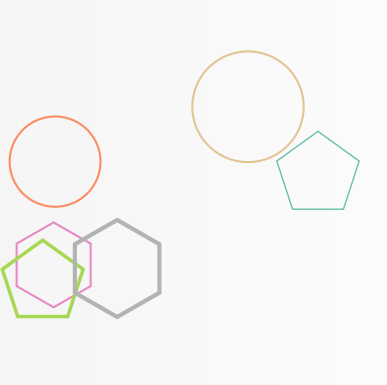[{"shape": "pentagon", "thickness": 1, "radius": 0.56, "center": [0.821, 0.547]}, {"shape": "circle", "thickness": 1.5, "radius": 0.59, "center": [0.142, 0.58]}, {"shape": "hexagon", "thickness": 1.5, "radius": 0.55, "center": [0.138, 0.312]}, {"shape": "pentagon", "thickness": 2.5, "radius": 0.55, "center": [0.11, 0.267]}, {"shape": "circle", "thickness": 1.5, "radius": 0.72, "center": [0.64, 0.723]}, {"shape": "hexagon", "thickness": 3, "radius": 0.63, "center": [0.302, 0.303]}]